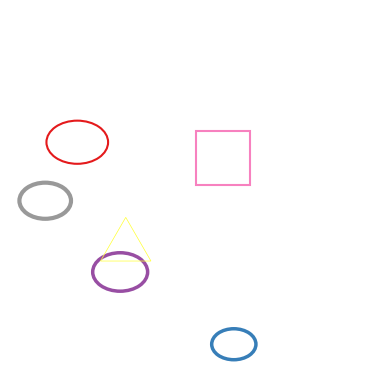[{"shape": "oval", "thickness": 1.5, "radius": 0.4, "center": [0.201, 0.631]}, {"shape": "oval", "thickness": 2.5, "radius": 0.29, "center": [0.607, 0.106]}, {"shape": "oval", "thickness": 2.5, "radius": 0.36, "center": [0.312, 0.294]}, {"shape": "triangle", "thickness": 0.5, "radius": 0.38, "center": [0.327, 0.36]}, {"shape": "square", "thickness": 1.5, "radius": 0.35, "center": [0.58, 0.59]}, {"shape": "oval", "thickness": 3, "radius": 0.34, "center": [0.117, 0.479]}]